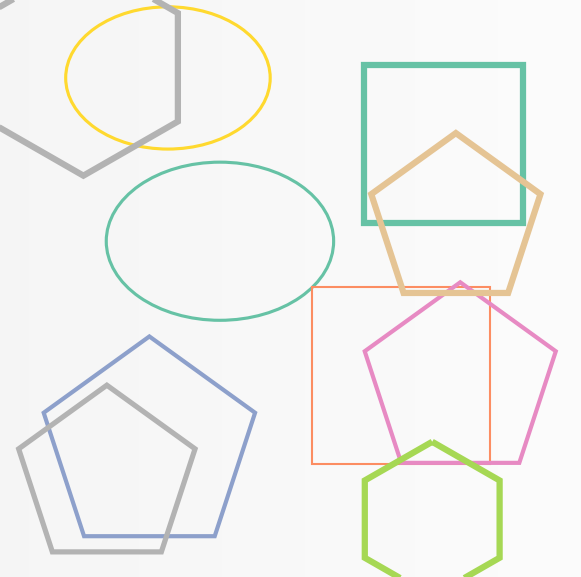[{"shape": "square", "thickness": 3, "radius": 0.68, "center": [0.763, 0.75]}, {"shape": "oval", "thickness": 1.5, "radius": 0.98, "center": [0.378, 0.581]}, {"shape": "square", "thickness": 1, "radius": 0.77, "center": [0.69, 0.349]}, {"shape": "pentagon", "thickness": 2, "radius": 0.96, "center": [0.257, 0.225]}, {"shape": "pentagon", "thickness": 2, "radius": 0.86, "center": [0.792, 0.337]}, {"shape": "hexagon", "thickness": 3, "radius": 0.67, "center": [0.744, 0.1]}, {"shape": "oval", "thickness": 1.5, "radius": 0.88, "center": [0.289, 0.864]}, {"shape": "pentagon", "thickness": 3, "radius": 0.77, "center": [0.784, 0.616]}, {"shape": "hexagon", "thickness": 3, "radius": 0.94, "center": [0.143, 0.883]}, {"shape": "pentagon", "thickness": 2.5, "radius": 0.8, "center": [0.184, 0.173]}]